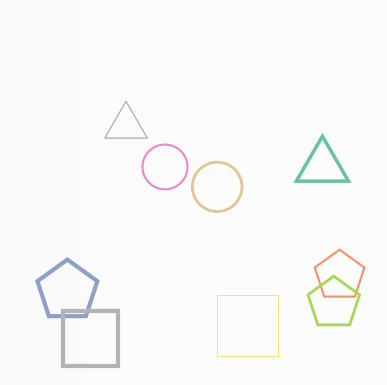[{"shape": "triangle", "thickness": 2.5, "radius": 0.39, "center": [0.832, 0.568]}, {"shape": "pentagon", "thickness": 1.5, "radius": 0.34, "center": [0.876, 0.284]}, {"shape": "pentagon", "thickness": 3, "radius": 0.41, "center": [0.174, 0.245]}, {"shape": "circle", "thickness": 1.5, "radius": 0.29, "center": [0.426, 0.566]}, {"shape": "pentagon", "thickness": 2, "radius": 0.35, "center": [0.861, 0.213]}, {"shape": "square", "thickness": 0.5, "radius": 0.39, "center": [0.639, 0.154]}, {"shape": "circle", "thickness": 2, "radius": 0.32, "center": [0.56, 0.515]}, {"shape": "triangle", "thickness": 1, "radius": 0.32, "center": [0.325, 0.673]}, {"shape": "square", "thickness": 3, "radius": 0.36, "center": [0.233, 0.12]}]